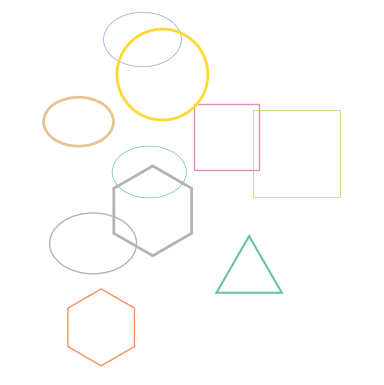[{"shape": "oval", "thickness": 0.5, "radius": 0.48, "center": [0.388, 0.553]}, {"shape": "triangle", "thickness": 1.5, "radius": 0.49, "center": [0.647, 0.289]}, {"shape": "hexagon", "thickness": 1, "radius": 0.5, "center": [0.263, 0.15]}, {"shape": "oval", "thickness": 0.5, "radius": 0.51, "center": [0.37, 0.897]}, {"shape": "square", "thickness": 1, "radius": 0.43, "center": [0.589, 0.645]}, {"shape": "square", "thickness": 0.5, "radius": 0.57, "center": [0.771, 0.602]}, {"shape": "circle", "thickness": 2, "radius": 0.59, "center": [0.422, 0.806]}, {"shape": "oval", "thickness": 2, "radius": 0.45, "center": [0.204, 0.684]}, {"shape": "oval", "thickness": 1, "radius": 0.56, "center": [0.242, 0.368]}, {"shape": "hexagon", "thickness": 2, "radius": 0.58, "center": [0.397, 0.452]}]